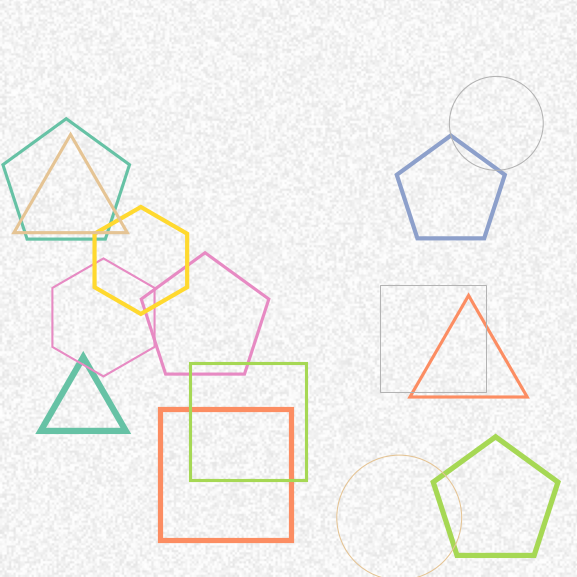[{"shape": "triangle", "thickness": 3, "radius": 0.43, "center": [0.144, 0.296]}, {"shape": "pentagon", "thickness": 1.5, "radius": 0.58, "center": [0.115, 0.678]}, {"shape": "square", "thickness": 2.5, "radius": 0.56, "center": [0.391, 0.177]}, {"shape": "triangle", "thickness": 1.5, "radius": 0.59, "center": [0.811, 0.37]}, {"shape": "pentagon", "thickness": 2, "radius": 0.49, "center": [0.781, 0.666]}, {"shape": "hexagon", "thickness": 1, "radius": 0.51, "center": [0.179, 0.449]}, {"shape": "pentagon", "thickness": 1.5, "radius": 0.58, "center": [0.355, 0.445]}, {"shape": "square", "thickness": 1.5, "radius": 0.51, "center": [0.429, 0.269]}, {"shape": "pentagon", "thickness": 2.5, "radius": 0.57, "center": [0.858, 0.129]}, {"shape": "hexagon", "thickness": 2, "radius": 0.46, "center": [0.244, 0.548]}, {"shape": "circle", "thickness": 0.5, "radius": 0.54, "center": [0.691, 0.103]}, {"shape": "triangle", "thickness": 1.5, "radius": 0.57, "center": [0.122, 0.653]}, {"shape": "square", "thickness": 0.5, "radius": 0.46, "center": [0.75, 0.413]}, {"shape": "circle", "thickness": 0.5, "radius": 0.41, "center": [0.859, 0.786]}]